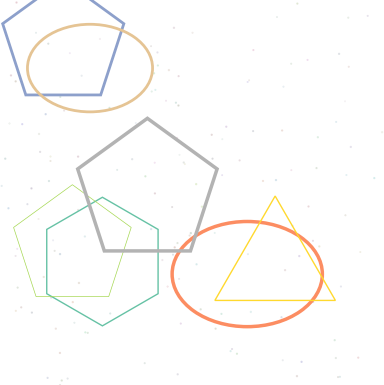[{"shape": "hexagon", "thickness": 1, "radius": 0.83, "center": [0.266, 0.321]}, {"shape": "oval", "thickness": 2.5, "radius": 0.98, "center": [0.642, 0.288]}, {"shape": "pentagon", "thickness": 2, "radius": 0.83, "center": [0.164, 0.887]}, {"shape": "pentagon", "thickness": 0.5, "radius": 0.8, "center": [0.188, 0.36]}, {"shape": "triangle", "thickness": 1, "radius": 0.9, "center": [0.715, 0.31]}, {"shape": "oval", "thickness": 2, "radius": 0.81, "center": [0.234, 0.823]}, {"shape": "pentagon", "thickness": 2.5, "radius": 0.95, "center": [0.383, 0.502]}]